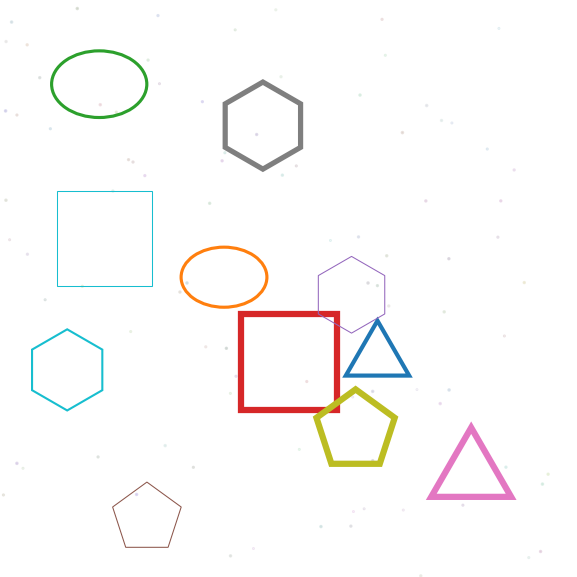[{"shape": "triangle", "thickness": 2, "radius": 0.32, "center": [0.654, 0.38]}, {"shape": "oval", "thickness": 1.5, "radius": 0.37, "center": [0.388, 0.519]}, {"shape": "oval", "thickness": 1.5, "radius": 0.41, "center": [0.172, 0.853]}, {"shape": "square", "thickness": 3, "radius": 0.42, "center": [0.501, 0.372]}, {"shape": "hexagon", "thickness": 0.5, "radius": 0.33, "center": [0.609, 0.489]}, {"shape": "pentagon", "thickness": 0.5, "radius": 0.31, "center": [0.254, 0.102]}, {"shape": "triangle", "thickness": 3, "radius": 0.4, "center": [0.816, 0.179]}, {"shape": "hexagon", "thickness": 2.5, "radius": 0.38, "center": [0.455, 0.782]}, {"shape": "pentagon", "thickness": 3, "radius": 0.36, "center": [0.616, 0.254]}, {"shape": "hexagon", "thickness": 1, "radius": 0.35, "center": [0.116, 0.359]}, {"shape": "square", "thickness": 0.5, "radius": 0.41, "center": [0.181, 0.586]}]